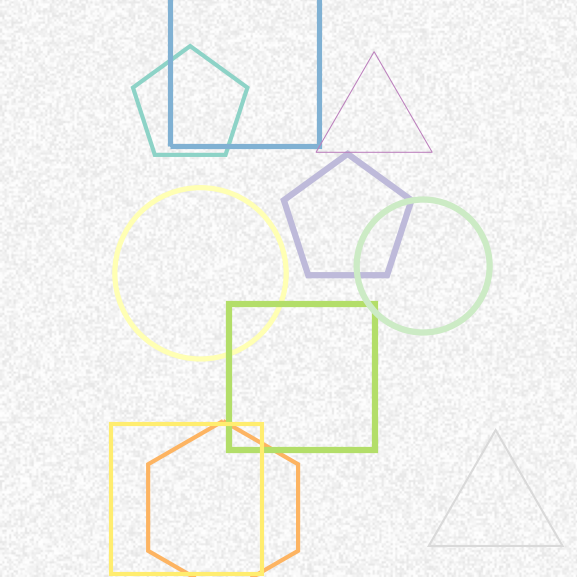[{"shape": "pentagon", "thickness": 2, "radius": 0.52, "center": [0.329, 0.815]}, {"shape": "circle", "thickness": 2.5, "radius": 0.74, "center": [0.347, 0.526]}, {"shape": "pentagon", "thickness": 3, "radius": 0.58, "center": [0.602, 0.617]}, {"shape": "square", "thickness": 2.5, "radius": 0.64, "center": [0.423, 0.875]}, {"shape": "hexagon", "thickness": 2, "radius": 0.75, "center": [0.386, 0.12]}, {"shape": "square", "thickness": 3, "radius": 0.63, "center": [0.523, 0.346]}, {"shape": "triangle", "thickness": 1, "radius": 0.67, "center": [0.858, 0.121]}, {"shape": "triangle", "thickness": 0.5, "radius": 0.58, "center": [0.648, 0.793]}, {"shape": "circle", "thickness": 3, "radius": 0.58, "center": [0.733, 0.538]}, {"shape": "square", "thickness": 2, "radius": 0.65, "center": [0.323, 0.136]}]